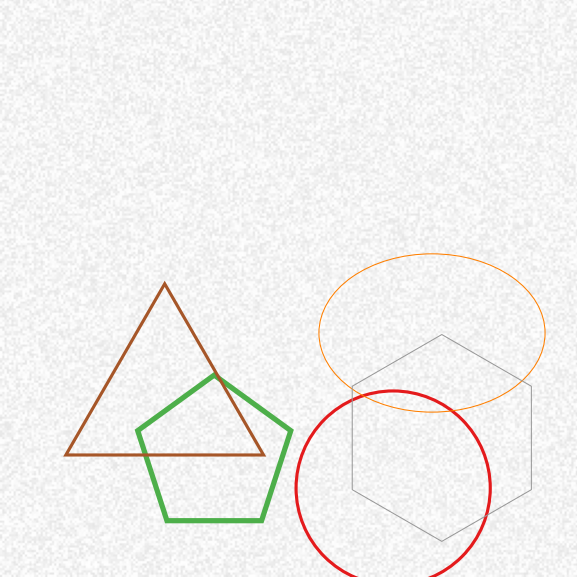[{"shape": "circle", "thickness": 1.5, "radius": 0.84, "center": [0.681, 0.154]}, {"shape": "pentagon", "thickness": 2.5, "radius": 0.7, "center": [0.371, 0.21]}, {"shape": "oval", "thickness": 0.5, "radius": 0.98, "center": [0.748, 0.423]}, {"shape": "triangle", "thickness": 1.5, "radius": 0.99, "center": [0.285, 0.31]}, {"shape": "hexagon", "thickness": 0.5, "radius": 0.9, "center": [0.765, 0.241]}]